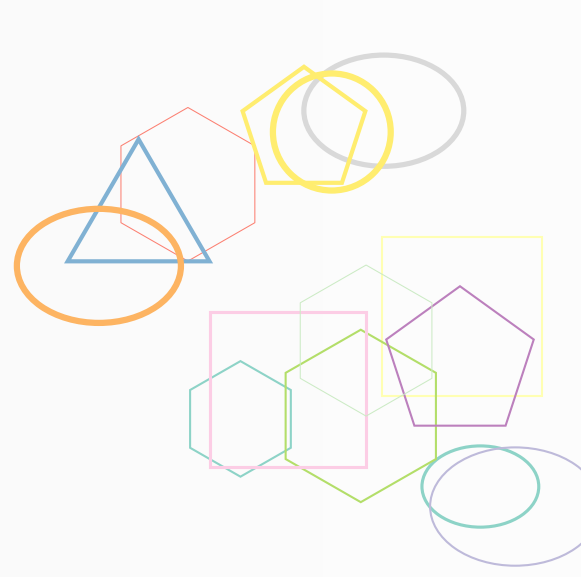[{"shape": "oval", "thickness": 1.5, "radius": 0.5, "center": [0.826, 0.157]}, {"shape": "hexagon", "thickness": 1, "radius": 0.5, "center": [0.414, 0.274]}, {"shape": "square", "thickness": 1, "radius": 0.69, "center": [0.795, 0.451]}, {"shape": "oval", "thickness": 1, "radius": 0.73, "center": [0.886, 0.122]}, {"shape": "hexagon", "thickness": 0.5, "radius": 0.66, "center": [0.323, 0.68]}, {"shape": "triangle", "thickness": 2, "radius": 0.7, "center": [0.238, 0.617]}, {"shape": "oval", "thickness": 3, "radius": 0.71, "center": [0.17, 0.539]}, {"shape": "hexagon", "thickness": 1, "radius": 0.75, "center": [0.621, 0.279]}, {"shape": "square", "thickness": 1.5, "radius": 0.67, "center": [0.495, 0.324]}, {"shape": "oval", "thickness": 2.5, "radius": 0.69, "center": [0.66, 0.807]}, {"shape": "pentagon", "thickness": 1, "radius": 0.67, "center": [0.791, 0.37]}, {"shape": "hexagon", "thickness": 0.5, "radius": 0.65, "center": [0.63, 0.409]}, {"shape": "circle", "thickness": 3, "radius": 0.51, "center": [0.571, 0.771]}, {"shape": "pentagon", "thickness": 2, "radius": 0.56, "center": [0.523, 0.772]}]